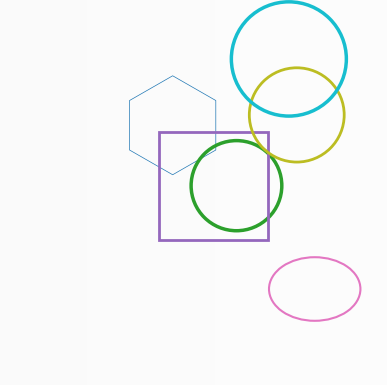[{"shape": "hexagon", "thickness": 0.5, "radius": 0.64, "center": [0.446, 0.675]}, {"shape": "circle", "thickness": 2.5, "radius": 0.59, "center": [0.61, 0.518]}, {"shape": "square", "thickness": 2, "radius": 0.7, "center": [0.551, 0.517]}, {"shape": "oval", "thickness": 1.5, "radius": 0.59, "center": [0.812, 0.249]}, {"shape": "circle", "thickness": 2, "radius": 0.61, "center": [0.766, 0.701]}, {"shape": "circle", "thickness": 2.5, "radius": 0.74, "center": [0.745, 0.847]}]